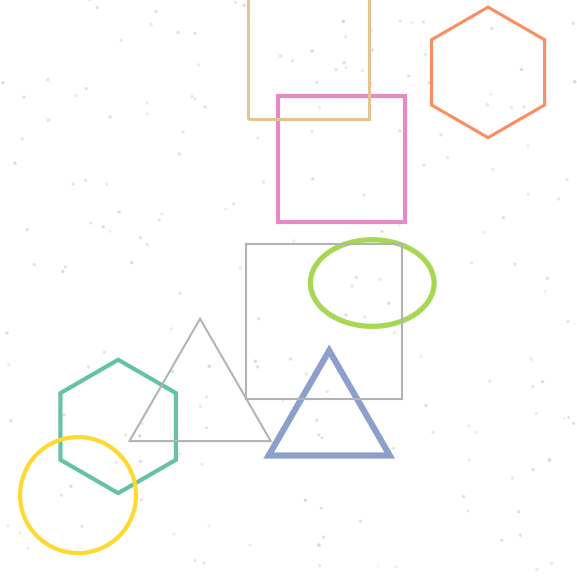[{"shape": "hexagon", "thickness": 2, "radius": 0.58, "center": [0.205, 0.261]}, {"shape": "hexagon", "thickness": 1.5, "radius": 0.56, "center": [0.845, 0.874]}, {"shape": "triangle", "thickness": 3, "radius": 0.61, "center": [0.57, 0.271]}, {"shape": "square", "thickness": 2, "radius": 0.55, "center": [0.591, 0.724]}, {"shape": "oval", "thickness": 2.5, "radius": 0.54, "center": [0.645, 0.509]}, {"shape": "circle", "thickness": 2, "radius": 0.5, "center": [0.135, 0.142]}, {"shape": "square", "thickness": 1.5, "radius": 0.52, "center": [0.534, 0.898]}, {"shape": "square", "thickness": 1, "radius": 0.67, "center": [0.561, 0.443]}, {"shape": "triangle", "thickness": 1, "radius": 0.71, "center": [0.346, 0.306]}]